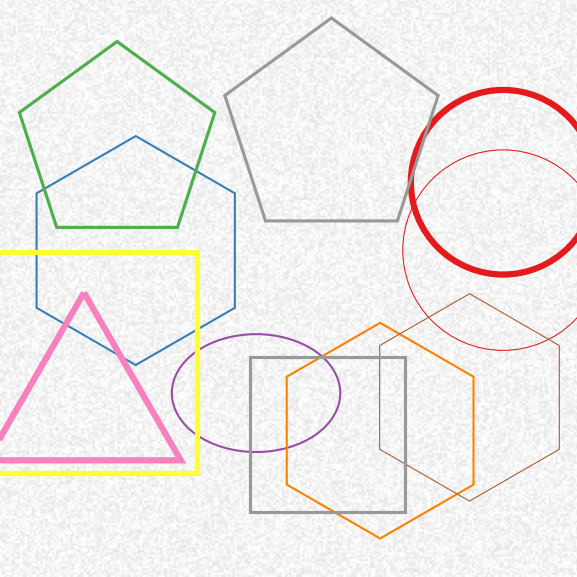[{"shape": "circle", "thickness": 3, "radius": 0.8, "center": [0.871, 0.684]}, {"shape": "circle", "thickness": 0.5, "radius": 0.87, "center": [0.871, 0.566]}, {"shape": "hexagon", "thickness": 1, "radius": 0.99, "center": [0.235, 0.565]}, {"shape": "pentagon", "thickness": 1.5, "radius": 0.89, "center": [0.203, 0.749]}, {"shape": "oval", "thickness": 1, "radius": 0.73, "center": [0.443, 0.318]}, {"shape": "hexagon", "thickness": 1, "radius": 0.93, "center": [0.658, 0.253]}, {"shape": "square", "thickness": 2.5, "radius": 0.96, "center": [0.15, 0.371]}, {"shape": "hexagon", "thickness": 0.5, "radius": 0.9, "center": [0.813, 0.311]}, {"shape": "triangle", "thickness": 3, "radius": 0.97, "center": [0.145, 0.299]}, {"shape": "square", "thickness": 1.5, "radius": 0.67, "center": [0.567, 0.247]}, {"shape": "pentagon", "thickness": 1.5, "radius": 0.97, "center": [0.574, 0.774]}]